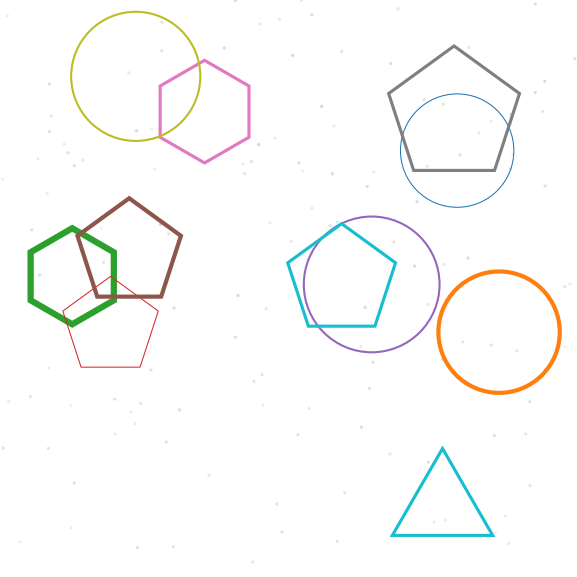[{"shape": "circle", "thickness": 0.5, "radius": 0.49, "center": [0.792, 0.738]}, {"shape": "circle", "thickness": 2, "radius": 0.53, "center": [0.864, 0.424]}, {"shape": "hexagon", "thickness": 3, "radius": 0.42, "center": [0.125, 0.521]}, {"shape": "pentagon", "thickness": 0.5, "radius": 0.43, "center": [0.191, 0.434]}, {"shape": "circle", "thickness": 1, "radius": 0.59, "center": [0.644, 0.507]}, {"shape": "pentagon", "thickness": 2, "radius": 0.47, "center": [0.224, 0.562]}, {"shape": "hexagon", "thickness": 1.5, "radius": 0.44, "center": [0.354, 0.806]}, {"shape": "pentagon", "thickness": 1.5, "radius": 0.6, "center": [0.786, 0.8]}, {"shape": "circle", "thickness": 1, "radius": 0.56, "center": [0.235, 0.867]}, {"shape": "triangle", "thickness": 1.5, "radius": 0.5, "center": [0.766, 0.122]}, {"shape": "pentagon", "thickness": 1.5, "radius": 0.49, "center": [0.592, 0.514]}]